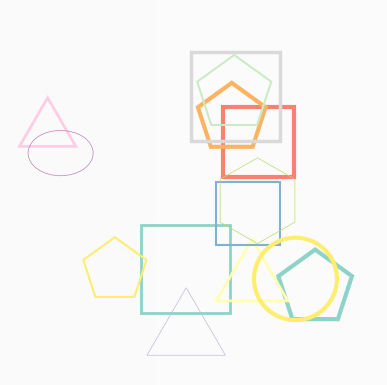[{"shape": "pentagon", "thickness": 3, "radius": 0.5, "center": [0.813, 0.252]}, {"shape": "square", "thickness": 2, "radius": 0.57, "center": [0.478, 0.301]}, {"shape": "triangle", "thickness": 2, "radius": 0.53, "center": [0.65, 0.272]}, {"shape": "triangle", "thickness": 0.5, "radius": 0.58, "center": [0.481, 0.136]}, {"shape": "square", "thickness": 3, "radius": 0.46, "center": [0.667, 0.632]}, {"shape": "square", "thickness": 1.5, "radius": 0.41, "center": [0.64, 0.445]}, {"shape": "pentagon", "thickness": 3, "radius": 0.46, "center": [0.598, 0.693]}, {"shape": "hexagon", "thickness": 0.5, "radius": 0.56, "center": [0.665, 0.479]}, {"shape": "triangle", "thickness": 2, "radius": 0.42, "center": [0.123, 0.662]}, {"shape": "square", "thickness": 2.5, "radius": 0.58, "center": [0.607, 0.75]}, {"shape": "oval", "thickness": 0.5, "radius": 0.42, "center": [0.156, 0.602]}, {"shape": "pentagon", "thickness": 1.5, "radius": 0.5, "center": [0.604, 0.757]}, {"shape": "circle", "thickness": 3, "radius": 0.53, "center": [0.763, 0.276]}, {"shape": "pentagon", "thickness": 1.5, "radius": 0.43, "center": [0.297, 0.298]}]